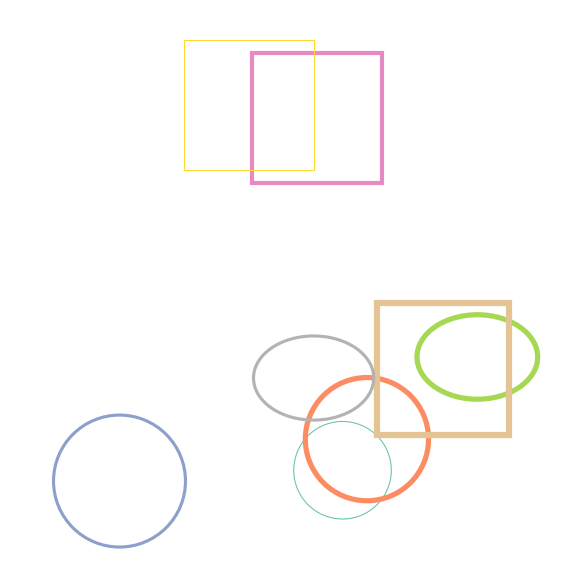[{"shape": "circle", "thickness": 0.5, "radius": 0.42, "center": [0.593, 0.185]}, {"shape": "circle", "thickness": 2.5, "radius": 0.53, "center": [0.635, 0.239]}, {"shape": "circle", "thickness": 1.5, "radius": 0.57, "center": [0.207, 0.166]}, {"shape": "square", "thickness": 2, "radius": 0.56, "center": [0.549, 0.794]}, {"shape": "oval", "thickness": 2.5, "radius": 0.52, "center": [0.827, 0.381]}, {"shape": "square", "thickness": 0.5, "radius": 0.56, "center": [0.431, 0.818]}, {"shape": "square", "thickness": 3, "radius": 0.57, "center": [0.767, 0.36]}, {"shape": "oval", "thickness": 1.5, "radius": 0.52, "center": [0.543, 0.345]}]